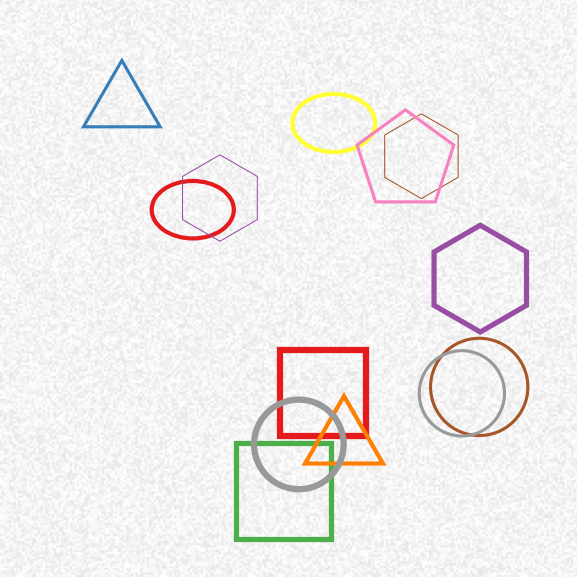[{"shape": "square", "thickness": 3, "radius": 0.37, "center": [0.56, 0.318]}, {"shape": "oval", "thickness": 2, "radius": 0.36, "center": [0.334, 0.636]}, {"shape": "triangle", "thickness": 1.5, "radius": 0.38, "center": [0.211, 0.818]}, {"shape": "square", "thickness": 2.5, "radius": 0.41, "center": [0.491, 0.149]}, {"shape": "hexagon", "thickness": 2.5, "radius": 0.46, "center": [0.832, 0.517]}, {"shape": "hexagon", "thickness": 0.5, "radius": 0.37, "center": [0.381, 0.656]}, {"shape": "triangle", "thickness": 2, "radius": 0.39, "center": [0.596, 0.235]}, {"shape": "oval", "thickness": 2, "radius": 0.36, "center": [0.578, 0.786]}, {"shape": "circle", "thickness": 1.5, "radius": 0.42, "center": [0.83, 0.329]}, {"shape": "hexagon", "thickness": 0.5, "radius": 0.37, "center": [0.73, 0.729]}, {"shape": "pentagon", "thickness": 1.5, "radius": 0.44, "center": [0.702, 0.721]}, {"shape": "circle", "thickness": 1.5, "radius": 0.37, "center": [0.8, 0.318]}, {"shape": "circle", "thickness": 3, "radius": 0.39, "center": [0.517, 0.23]}]